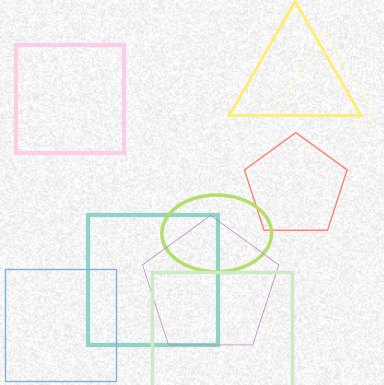[{"shape": "square", "thickness": 3, "radius": 0.84, "center": [0.397, 0.272]}, {"shape": "triangle", "thickness": 0.5, "radius": 0.75, "center": [0.842, 0.773]}, {"shape": "pentagon", "thickness": 1, "radius": 0.7, "center": [0.768, 0.515]}, {"shape": "square", "thickness": 1, "radius": 0.72, "center": [0.158, 0.156]}, {"shape": "oval", "thickness": 2.5, "radius": 0.71, "center": [0.563, 0.394]}, {"shape": "square", "thickness": 3, "radius": 0.7, "center": [0.183, 0.742]}, {"shape": "pentagon", "thickness": 0.5, "radius": 0.93, "center": [0.547, 0.255]}, {"shape": "square", "thickness": 2.5, "radius": 0.91, "center": [0.576, 0.112]}, {"shape": "triangle", "thickness": 2, "radius": 0.99, "center": [0.767, 0.799]}]